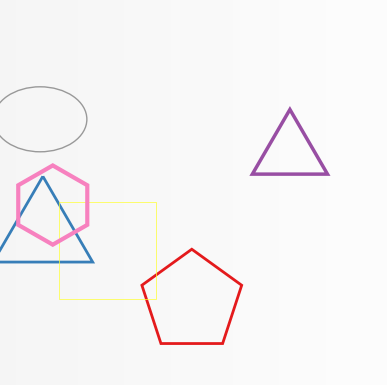[{"shape": "pentagon", "thickness": 2, "radius": 0.68, "center": [0.495, 0.217]}, {"shape": "triangle", "thickness": 2, "radius": 0.74, "center": [0.111, 0.394]}, {"shape": "triangle", "thickness": 2.5, "radius": 0.56, "center": [0.748, 0.604]}, {"shape": "square", "thickness": 0.5, "radius": 0.63, "center": [0.278, 0.35]}, {"shape": "hexagon", "thickness": 3, "radius": 0.51, "center": [0.136, 0.467]}, {"shape": "oval", "thickness": 1, "radius": 0.6, "center": [0.104, 0.69]}]